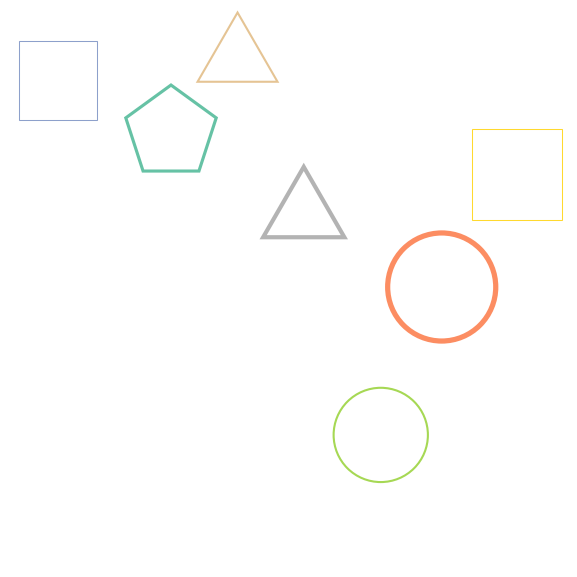[{"shape": "pentagon", "thickness": 1.5, "radius": 0.41, "center": [0.296, 0.77]}, {"shape": "circle", "thickness": 2.5, "radius": 0.47, "center": [0.765, 0.502]}, {"shape": "square", "thickness": 0.5, "radius": 0.34, "center": [0.101, 0.86]}, {"shape": "circle", "thickness": 1, "radius": 0.41, "center": [0.659, 0.246]}, {"shape": "square", "thickness": 0.5, "radius": 0.39, "center": [0.895, 0.697]}, {"shape": "triangle", "thickness": 1, "radius": 0.4, "center": [0.411, 0.898]}, {"shape": "triangle", "thickness": 2, "radius": 0.41, "center": [0.526, 0.629]}]